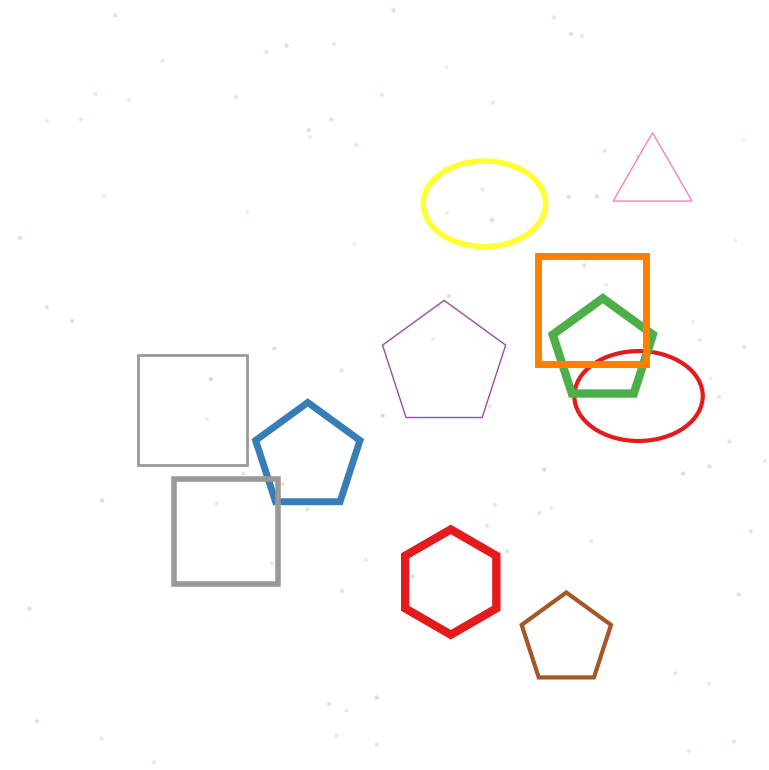[{"shape": "hexagon", "thickness": 3, "radius": 0.34, "center": [0.585, 0.244]}, {"shape": "oval", "thickness": 1.5, "radius": 0.42, "center": [0.829, 0.486]}, {"shape": "pentagon", "thickness": 2.5, "radius": 0.36, "center": [0.4, 0.406]}, {"shape": "pentagon", "thickness": 3, "radius": 0.34, "center": [0.783, 0.544]}, {"shape": "pentagon", "thickness": 0.5, "radius": 0.42, "center": [0.577, 0.526]}, {"shape": "square", "thickness": 2.5, "radius": 0.35, "center": [0.769, 0.598]}, {"shape": "oval", "thickness": 2, "radius": 0.4, "center": [0.629, 0.735]}, {"shape": "pentagon", "thickness": 1.5, "radius": 0.3, "center": [0.735, 0.17]}, {"shape": "triangle", "thickness": 0.5, "radius": 0.3, "center": [0.847, 0.768]}, {"shape": "square", "thickness": 2, "radius": 0.34, "center": [0.294, 0.309]}, {"shape": "square", "thickness": 1, "radius": 0.36, "center": [0.25, 0.468]}]